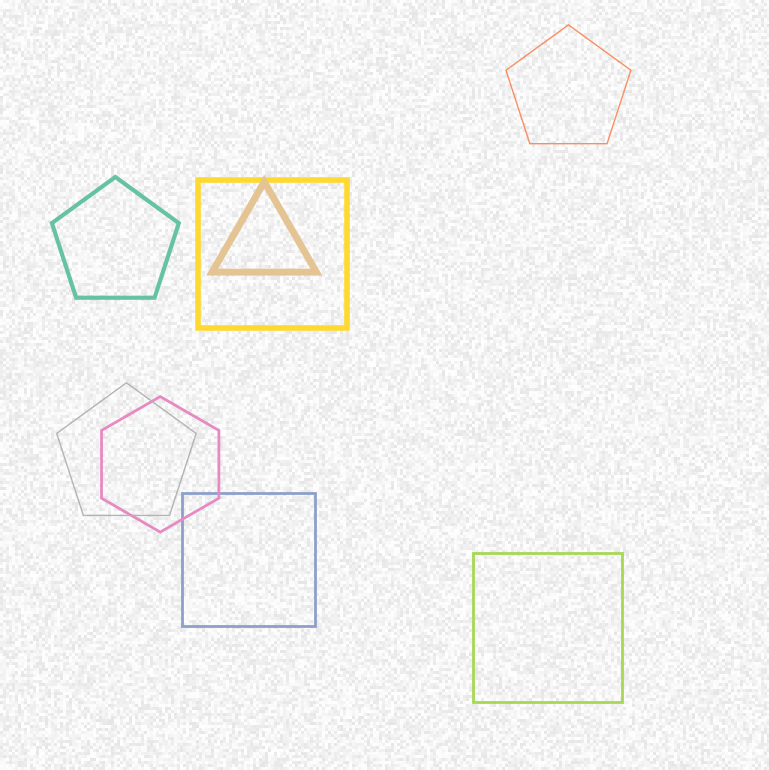[{"shape": "pentagon", "thickness": 1.5, "radius": 0.43, "center": [0.15, 0.683]}, {"shape": "pentagon", "thickness": 0.5, "radius": 0.43, "center": [0.738, 0.882]}, {"shape": "square", "thickness": 1, "radius": 0.43, "center": [0.323, 0.273]}, {"shape": "hexagon", "thickness": 1, "radius": 0.44, "center": [0.208, 0.397]}, {"shape": "square", "thickness": 1, "radius": 0.48, "center": [0.711, 0.185]}, {"shape": "square", "thickness": 2, "radius": 0.48, "center": [0.354, 0.67]}, {"shape": "triangle", "thickness": 2.5, "radius": 0.39, "center": [0.343, 0.686]}, {"shape": "pentagon", "thickness": 0.5, "radius": 0.48, "center": [0.164, 0.408]}]